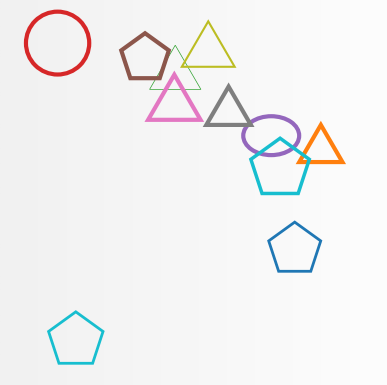[{"shape": "pentagon", "thickness": 2, "radius": 0.35, "center": [0.761, 0.352]}, {"shape": "triangle", "thickness": 3, "radius": 0.32, "center": [0.828, 0.611]}, {"shape": "triangle", "thickness": 0.5, "radius": 0.38, "center": [0.452, 0.806]}, {"shape": "circle", "thickness": 3, "radius": 0.41, "center": [0.149, 0.888]}, {"shape": "oval", "thickness": 3, "radius": 0.36, "center": [0.7, 0.648]}, {"shape": "pentagon", "thickness": 3, "radius": 0.32, "center": [0.374, 0.849]}, {"shape": "triangle", "thickness": 3, "radius": 0.39, "center": [0.45, 0.728]}, {"shape": "triangle", "thickness": 3, "radius": 0.33, "center": [0.59, 0.709]}, {"shape": "triangle", "thickness": 1.5, "radius": 0.39, "center": [0.537, 0.866]}, {"shape": "pentagon", "thickness": 2.5, "radius": 0.4, "center": [0.723, 0.562]}, {"shape": "pentagon", "thickness": 2, "radius": 0.37, "center": [0.196, 0.116]}]